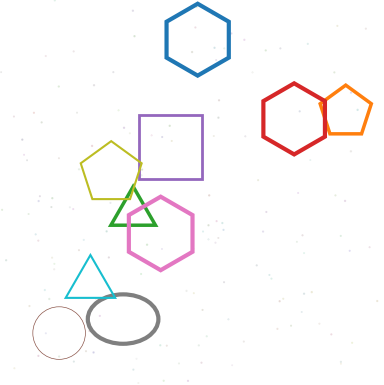[{"shape": "hexagon", "thickness": 3, "radius": 0.47, "center": [0.513, 0.897]}, {"shape": "pentagon", "thickness": 2.5, "radius": 0.35, "center": [0.898, 0.709]}, {"shape": "triangle", "thickness": 2.5, "radius": 0.33, "center": [0.346, 0.448]}, {"shape": "hexagon", "thickness": 3, "radius": 0.46, "center": [0.764, 0.691]}, {"shape": "square", "thickness": 2, "radius": 0.41, "center": [0.443, 0.619]}, {"shape": "circle", "thickness": 0.5, "radius": 0.34, "center": [0.154, 0.135]}, {"shape": "hexagon", "thickness": 3, "radius": 0.48, "center": [0.417, 0.394]}, {"shape": "oval", "thickness": 3, "radius": 0.46, "center": [0.32, 0.171]}, {"shape": "pentagon", "thickness": 1.5, "radius": 0.42, "center": [0.289, 0.55]}, {"shape": "triangle", "thickness": 1.5, "radius": 0.37, "center": [0.235, 0.263]}]